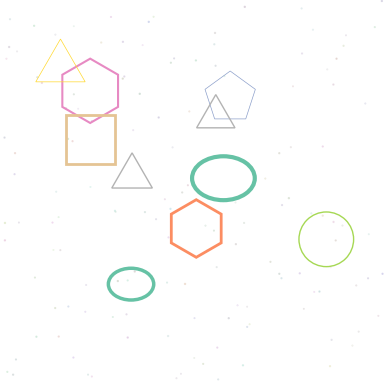[{"shape": "oval", "thickness": 3, "radius": 0.41, "center": [0.58, 0.537]}, {"shape": "oval", "thickness": 2.5, "radius": 0.29, "center": [0.34, 0.262]}, {"shape": "hexagon", "thickness": 2, "radius": 0.37, "center": [0.51, 0.406]}, {"shape": "pentagon", "thickness": 0.5, "radius": 0.34, "center": [0.598, 0.747]}, {"shape": "hexagon", "thickness": 1.5, "radius": 0.42, "center": [0.234, 0.764]}, {"shape": "circle", "thickness": 1, "radius": 0.35, "center": [0.847, 0.378]}, {"shape": "triangle", "thickness": 0.5, "radius": 0.37, "center": [0.157, 0.824]}, {"shape": "square", "thickness": 2, "radius": 0.32, "center": [0.236, 0.639]}, {"shape": "triangle", "thickness": 1, "radius": 0.3, "center": [0.343, 0.542]}, {"shape": "triangle", "thickness": 1, "radius": 0.29, "center": [0.56, 0.697]}]